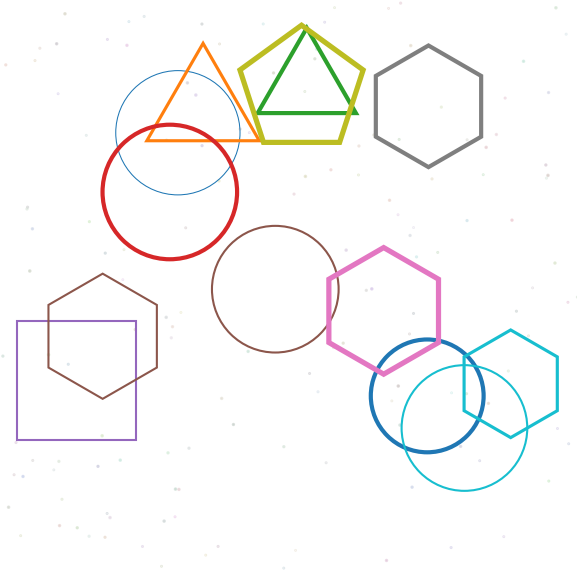[{"shape": "circle", "thickness": 2, "radius": 0.49, "center": [0.74, 0.314]}, {"shape": "circle", "thickness": 0.5, "radius": 0.54, "center": [0.308, 0.769]}, {"shape": "triangle", "thickness": 1.5, "radius": 0.56, "center": [0.352, 0.812]}, {"shape": "triangle", "thickness": 2, "radius": 0.49, "center": [0.531, 0.852]}, {"shape": "circle", "thickness": 2, "radius": 0.58, "center": [0.294, 0.667]}, {"shape": "square", "thickness": 1, "radius": 0.51, "center": [0.133, 0.34]}, {"shape": "circle", "thickness": 1, "radius": 0.55, "center": [0.477, 0.498]}, {"shape": "hexagon", "thickness": 1, "radius": 0.54, "center": [0.178, 0.417]}, {"shape": "hexagon", "thickness": 2.5, "radius": 0.55, "center": [0.664, 0.461]}, {"shape": "hexagon", "thickness": 2, "radius": 0.53, "center": [0.742, 0.815]}, {"shape": "pentagon", "thickness": 2.5, "radius": 0.56, "center": [0.522, 0.843]}, {"shape": "circle", "thickness": 1, "radius": 0.54, "center": [0.804, 0.258]}, {"shape": "hexagon", "thickness": 1.5, "radius": 0.47, "center": [0.884, 0.335]}]